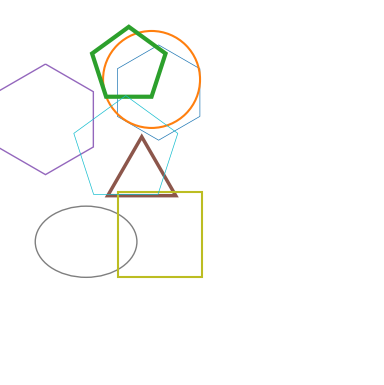[{"shape": "hexagon", "thickness": 0.5, "radius": 0.62, "center": [0.412, 0.76]}, {"shape": "circle", "thickness": 1.5, "radius": 0.63, "center": [0.394, 0.794]}, {"shape": "pentagon", "thickness": 3, "radius": 0.5, "center": [0.335, 0.83]}, {"shape": "hexagon", "thickness": 1, "radius": 0.72, "center": [0.118, 0.69]}, {"shape": "triangle", "thickness": 2.5, "radius": 0.51, "center": [0.368, 0.543]}, {"shape": "oval", "thickness": 1, "radius": 0.66, "center": [0.224, 0.372]}, {"shape": "square", "thickness": 1.5, "radius": 0.55, "center": [0.416, 0.392]}, {"shape": "pentagon", "thickness": 0.5, "radius": 0.71, "center": [0.327, 0.61]}]